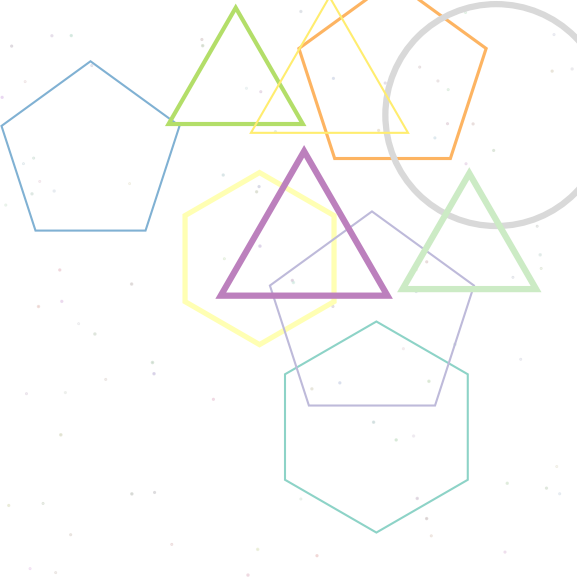[{"shape": "hexagon", "thickness": 1, "radius": 0.91, "center": [0.652, 0.26]}, {"shape": "hexagon", "thickness": 2.5, "radius": 0.74, "center": [0.449, 0.551]}, {"shape": "pentagon", "thickness": 1, "radius": 0.93, "center": [0.644, 0.447]}, {"shape": "pentagon", "thickness": 1, "radius": 0.81, "center": [0.157, 0.731]}, {"shape": "pentagon", "thickness": 1.5, "radius": 0.85, "center": [0.68, 0.863]}, {"shape": "triangle", "thickness": 2, "radius": 0.67, "center": [0.408, 0.852]}, {"shape": "circle", "thickness": 3, "radius": 0.96, "center": [0.859, 0.8]}, {"shape": "triangle", "thickness": 3, "radius": 0.83, "center": [0.527, 0.57]}, {"shape": "triangle", "thickness": 3, "radius": 0.67, "center": [0.813, 0.565]}, {"shape": "triangle", "thickness": 1, "radius": 0.79, "center": [0.571, 0.848]}]